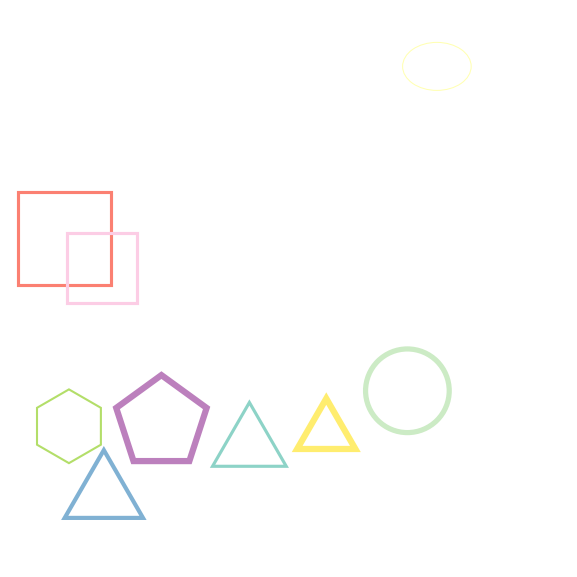[{"shape": "triangle", "thickness": 1.5, "radius": 0.37, "center": [0.432, 0.229]}, {"shape": "oval", "thickness": 0.5, "radius": 0.3, "center": [0.757, 0.884]}, {"shape": "square", "thickness": 1.5, "radius": 0.4, "center": [0.112, 0.587]}, {"shape": "triangle", "thickness": 2, "radius": 0.39, "center": [0.18, 0.141]}, {"shape": "hexagon", "thickness": 1, "radius": 0.32, "center": [0.119, 0.261]}, {"shape": "square", "thickness": 1.5, "radius": 0.3, "center": [0.177, 0.535]}, {"shape": "pentagon", "thickness": 3, "radius": 0.41, "center": [0.28, 0.267]}, {"shape": "circle", "thickness": 2.5, "radius": 0.36, "center": [0.705, 0.322]}, {"shape": "triangle", "thickness": 3, "radius": 0.29, "center": [0.565, 0.251]}]